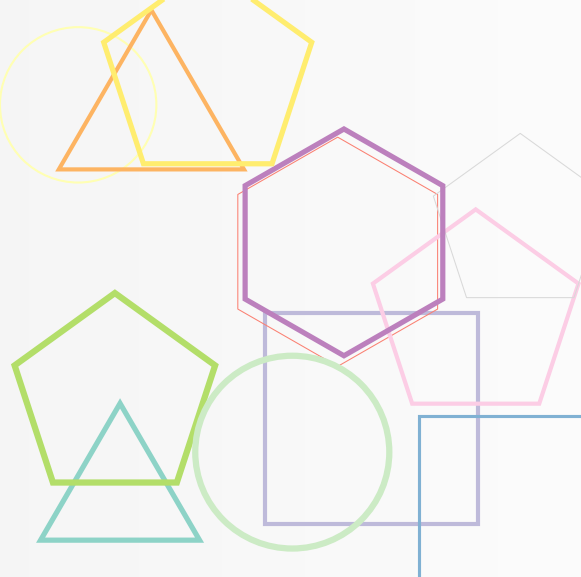[{"shape": "triangle", "thickness": 2.5, "radius": 0.79, "center": [0.207, 0.143]}, {"shape": "circle", "thickness": 1, "radius": 0.67, "center": [0.134, 0.818]}, {"shape": "square", "thickness": 2, "radius": 0.92, "center": [0.639, 0.274]}, {"shape": "hexagon", "thickness": 0.5, "radius": 0.99, "center": [0.581, 0.563]}, {"shape": "square", "thickness": 1.5, "radius": 0.85, "center": [0.89, 0.108]}, {"shape": "triangle", "thickness": 2, "radius": 0.92, "center": [0.26, 0.798]}, {"shape": "pentagon", "thickness": 3, "radius": 0.91, "center": [0.198, 0.31]}, {"shape": "pentagon", "thickness": 2, "radius": 0.93, "center": [0.818, 0.451]}, {"shape": "pentagon", "thickness": 0.5, "radius": 0.79, "center": [0.895, 0.611]}, {"shape": "hexagon", "thickness": 2.5, "radius": 0.98, "center": [0.592, 0.579]}, {"shape": "circle", "thickness": 3, "radius": 0.83, "center": [0.503, 0.216]}, {"shape": "pentagon", "thickness": 2.5, "radius": 0.94, "center": [0.357, 0.868]}]